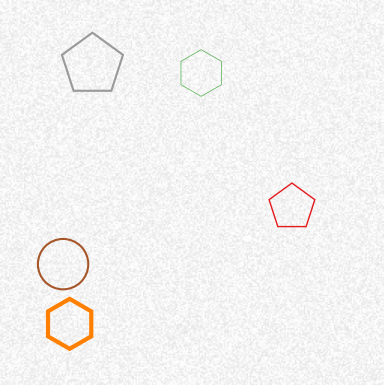[{"shape": "pentagon", "thickness": 1, "radius": 0.31, "center": [0.758, 0.462]}, {"shape": "hexagon", "thickness": 0.5, "radius": 0.3, "center": [0.523, 0.81]}, {"shape": "hexagon", "thickness": 3, "radius": 0.32, "center": [0.181, 0.159]}, {"shape": "circle", "thickness": 1.5, "radius": 0.33, "center": [0.164, 0.314]}, {"shape": "pentagon", "thickness": 1.5, "radius": 0.42, "center": [0.24, 0.832]}]